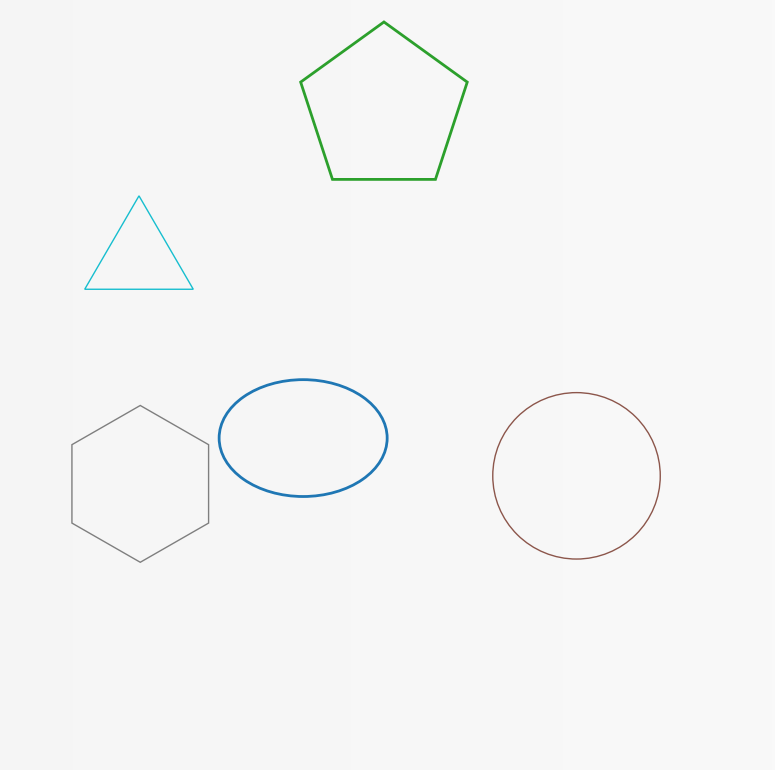[{"shape": "oval", "thickness": 1, "radius": 0.54, "center": [0.391, 0.431]}, {"shape": "pentagon", "thickness": 1, "radius": 0.57, "center": [0.495, 0.858]}, {"shape": "circle", "thickness": 0.5, "radius": 0.54, "center": [0.744, 0.382]}, {"shape": "hexagon", "thickness": 0.5, "radius": 0.51, "center": [0.181, 0.372]}, {"shape": "triangle", "thickness": 0.5, "radius": 0.4, "center": [0.179, 0.665]}]